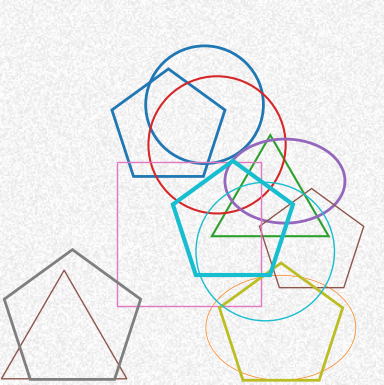[{"shape": "pentagon", "thickness": 2, "radius": 0.77, "center": [0.438, 0.667]}, {"shape": "circle", "thickness": 2, "radius": 0.76, "center": [0.531, 0.728]}, {"shape": "oval", "thickness": 0.5, "radius": 0.97, "center": [0.729, 0.149]}, {"shape": "triangle", "thickness": 1.5, "radius": 0.88, "center": [0.702, 0.474]}, {"shape": "circle", "thickness": 1.5, "radius": 0.89, "center": [0.564, 0.624]}, {"shape": "oval", "thickness": 2, "radius": 0.78, "center": [0.74, 0.53]}, {"shape": "pentagon", "thickness": 1, "radius": 0.71, "center": [0.809, 0.368]}, {"shape": "triangle", "thickness": 1, "radius": 0.94, "center": [0.167, 0.11]}, {"shape": "square", "thickness": 1, "radius": 0.94, "center": [0.491, 0.393]}, {"shape": "pentagon", "thickness": 2, "radius": 0.93, "center": [0.188, 0.165]}, {"shape": "pentagon", "thickness": 2, "radius": 0.84, "center": [0.73, 0.149]}, {"shape": "pentagon", "thickness": 3, "radius": 0.82, "center": [0.605, 0.418]}, {"shape": "circle", "thickness": 1, "radius": 0.9, "center": [0.689, 0.347]}]